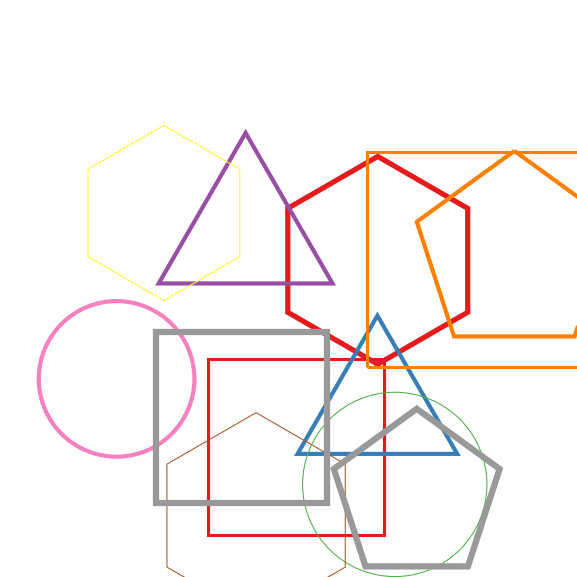[{"shape": "hexagon", "thickness": 2.5, "radius": 0.9, "center": [0.654, 0.548]}, {"shape": "square", "thickness": 1.5, "radius": 0.76, "center": [0.512, 0.225]}, {"shape": "triangle", "thickness": 2, "radius": 0.8, "center": [0.654, 0.293]}, {"shape": "circle", "thickness": 0.5, "radius": 0.8, "center": [0.684, 0.16]}, {"shape": "triangle", "thickness": 2, "radius": 0.87, "center": [0.425, 0.595]}, {"shape": "square", "thickness": 1.5, "radius": 0.93, "center": [0.821, 0.55]}, {"shape": "pentagon", "thickness": 2, "radius": 0.89, "center": [0.891, 0.56]}, {"shape": "hexagon", "thickness": 0.5, "radius": 0.76, "center": [0.284, 0.63]}, {"shape": "hexagon", "thickness": 0.5, "radius": 0.89, "center": [0.443, 0.106]}, {"shape": "circle", "thickness": 2, "radius": 0.67, "center": [0.202, 0.343]}, {"shape": "pentagon", "thickness": 3, "radius": 0.75, "center": [0.722, 0.14]}, {"shape": "square", "thickness": 3, "radius": 0.74, "center": [0.418, 0.276]}]